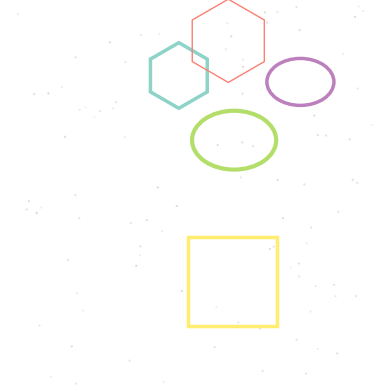[{"shape": "hexagon", "thickness": 2.5, "radius": 0.43, "center": [0.465, 0.804]}, {"shape": "hexagon", "thickness": 1, "radius": 0.54, "center": [0.593, 0.894]}, {"shape": "oval", "thickness": 3, "radius": 0.55, "center": [0.608, 0.636]}, {"shape": "oval", "thickness": 2.5, "radius": 0.44, "center": [0.78, 0.787]}, {"shape": "square", "thickness": 2.5, "radius": 0.58, "center": [0.604, 0.269]}]